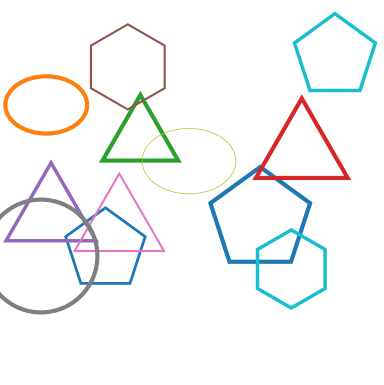[{"shape": "pentagon", "thickness": 3, "radius": 0.68, "center": [0.676, 0.43]}, {"shape": "pentagon", "thickness": 2, "radius": 0.54, "center": [0.274, 0.352]}, {"shape": "oval", "thickness": 3, "radius": 0.53, "center": [0.12, 0.727]}, {"shape": "triangle", "thickness": 3, "radius": 0.57, "center": [0.365, 0.64]}, {"shape": "triangle", "thickness": 3, "radius": 0.69, "center": [0.784, 0.607]}, {"shape": "triangle", "thickness": 2.5, "radius": 0.68, "center": [0.133, 0.442]}, {"shape": "hexagon", "thickness": 1.5, "radius": 0.55, "center": [0.332, 0.826]}, {"shape": "triangle", "thickness": 1.5, "radius": 0.67, "center": [0.31, 0.415]}, {"shape": "circle", "thickness": 3, "radius": 0.73, "center": [0.106, 0.335]}, {"shape": "oval", "thickness": 0.5, "radius": 0.61, "center": [0.491, 0.582]}, {"shape": "pentagon", "thickness": 2.5, "radius": 0.55, "center": [0.87, 0.854]}, {"shape": "hexagon", "thickness": 2.5, "radius": 0.51, "center": [0.757, 0.301]}]